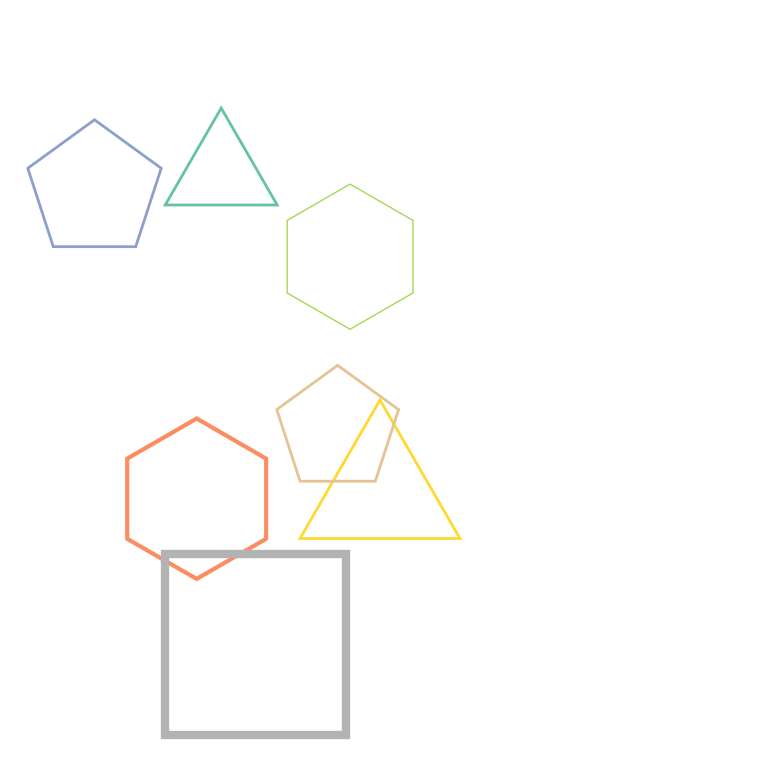[{"shape": "triangle", "thickness": 1, "radius": 0.42, "center": [0.287, 0.776]}, {"shape": "hexagon", "thickness": 1.5, "radius": 0.52, "center": [0.255, 0.352]}, {"shape": "pentagon", "thickness": 1, "radius": 0.46, "center": [0.123, 0.753]}, {"shape": "hexagon", "thickness": 0.5, "radius": 0.47, "center": [0.455, 0.667]}, {"shape": "triangle", "thickness": 1, "radius": 0.6, "center": [0.493, 0.361]}, {"shape": "pentagon", "thickness": 1, "radius": 0.42, "center": [0.439, 0.442]}, {"shape": "square", "thickness": 3, "radius": 0.59, "center": [0.331, 0.163]}]